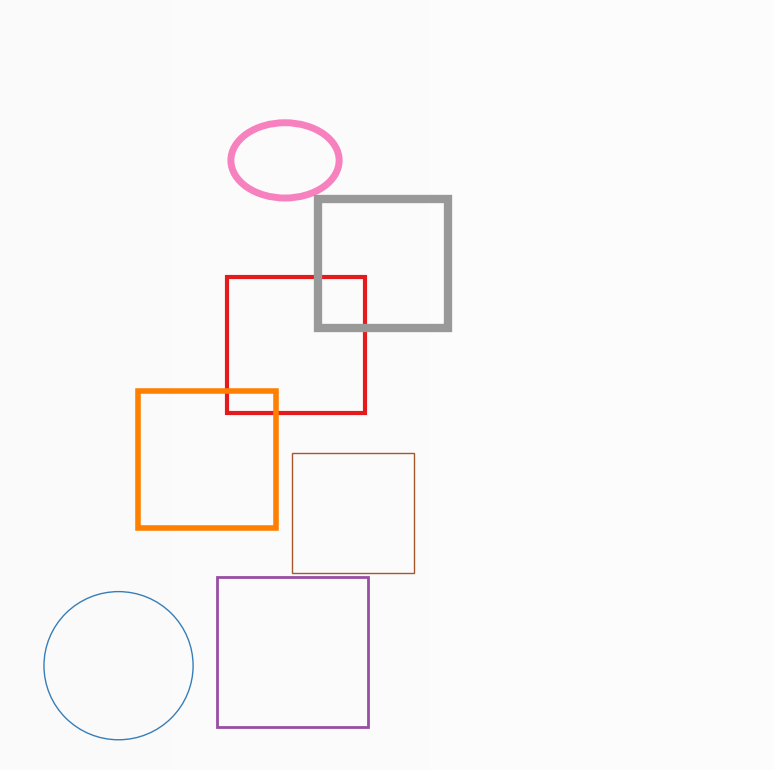[{"shape": "square", "thickness": 1.5, "radius": 0.44, "center": [0.382, 0.552]}, {"shape": "circle", "thickness": 0.5, "radius": 0.48, "center": [0.153, 0.135]}, {"shape": "square", "thickness": 1, "radius": 0.49, "center": [0.377, 0.153]}, {"shape": "square", "thickness": 2, "radius": 0.45, "center": [0.267, 0.403]}, {"shape": "square", "thickness": 0.5, "radius": 0.39, "center": [0.456, 0.334]}, {"shape": "oval", "thickness": 2.5, "radius": 0.35, "center": [0.368, 0.792]}, {"shape": "square", "thickness": 3, "radius": 0.42, "center": [0.494, 0.658]}]